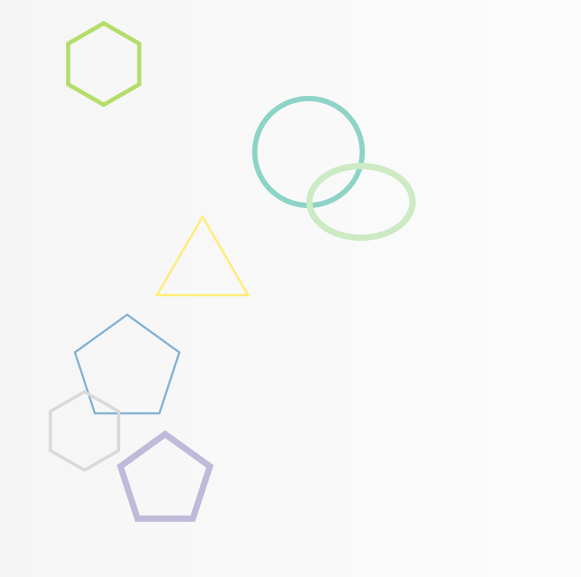[{"shape": "circle", "thickness": 2.5, "radius": 0.46, "center": [0.531, 0.736]}, {"shape": "pentagon", "thickness": 3, "radius": 0.4, "center": [0.284, 0.167]}, {"shape": "pentagon", "thickness": 1, "radius": 0.47, "center": [0.219, 0.36]}, {"shape": "hexagon", "thickness": 2, "radius": 0.35, "center": [0.178, 0.888]}, {"shape": "hexagon", "thickness": 1.5, "radius": 0.34, "center": [0.145, 0.253]}, {"shape": "oval", "thickness": 3, "radius": 0.44, "center": [0.621, 0.65]}, {"shape": "triangle", "thickness": 1, "radius": 0.45, "center": [0.348, 0.533]}]